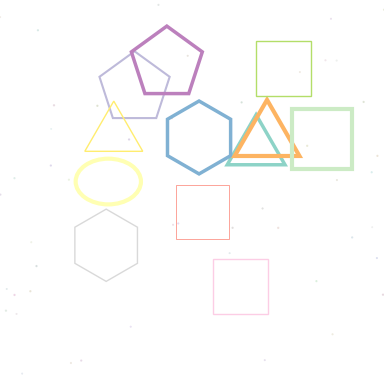[{"shape": "triangle", "thickness": 2.5, "radius": 0.43, "center": [0.665, 0.615]}, {"shape": "oval", "thickness": 3, "radius": 0.42, "center": [0.281, 0.528]}, {"shape": "pentagon", "thickness": 1.5, "radius": 0.48, "center": [0.35, 0.771]}, {"shape": "square", "thickness": 0.5, "radius": 0.35, "center": [0.525, 0.449]}, {"shape": "hexagon", "thickness": 2.5, "radius": 0.47, "center": [0.517, 0.643]}, {"shape": "triangle", "thickness": 3, "radius": 0.49, "center": [0.694, 0.643]}, {"shape": "square", "thickness": 1, "radius": 0.36, "center": [0.737, 0.823]}, {"shape": "square", "thickness": 1, "radius": 0.36, "center": [0.624, 0.256]}, {"shape": "hexagon", "thickness": 1, "radius": 0.47, "center": [0.276, 0.363]}, {"shape": "pentagon", "thickness": 2.5, "radius": 0.48, "center": [0.433, 0.835]}, {"shape": "square", "thickness": 3, "radius": 0.39, "center": [0.836, 0.64]}, {"shape": "triangle", "thickness": 1, "radius": 0.43, "center": [0.296, 0.65]}]